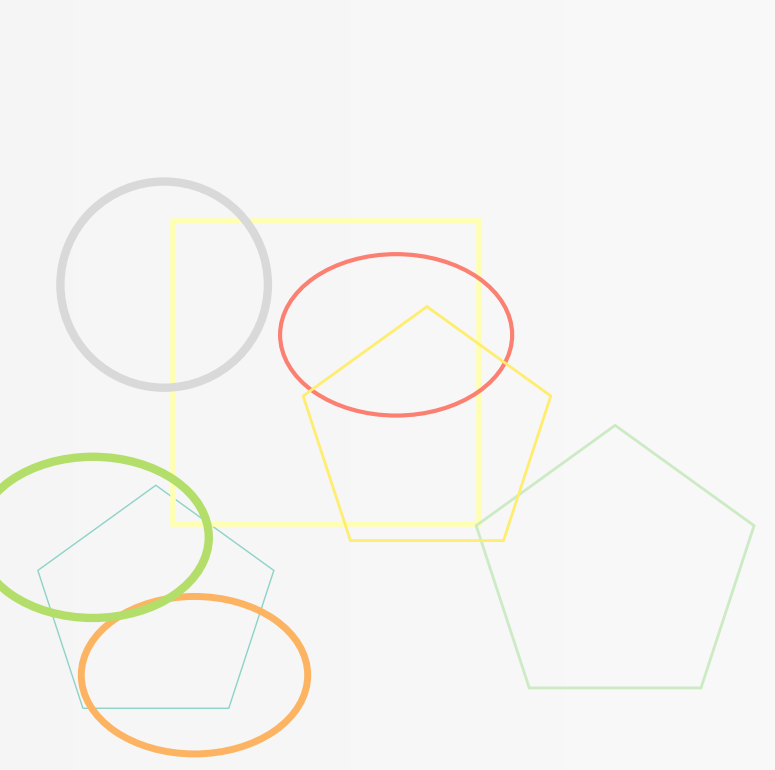[{"shape": "pentagon", "thickness": 0.5, "radius": 0.8, "center": [0.201, 0.21]}, {"shape": "square", "thickness": 2, "radius": 0.99, "center": [0.42, 0.516]}, {"shape": "oval", "thickness": 1.5, "radius": 0.75, "center": [0.511, 0.565]}, {"shape": "oval", "thickness": 2.5, "radius": 0.73, "center": [0.251, 0.123]}, {"shape": "oval", "thickness": 3, "radius": 0.75, "center": [0.12, 0.302]}, {"shape": "circle", "thickness": 3, "radius": 0.67, "center": [0.212, 0.63]}, {"shape": "pentagon", "thickness": 1, "radius": 0.94, "center": [0.794, 0.259]}, {"shape": "pentagon", "thickness": 1, "radius": 0.84, "center": [0.551, 0.434]}]